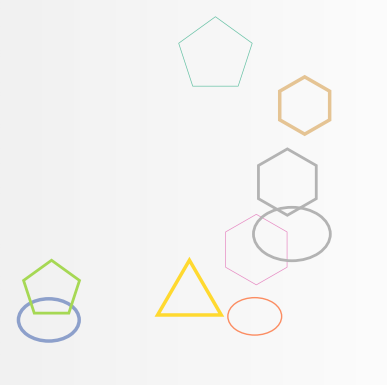[{"shape": "pentagon", "thickness": 0.5, "radius": 0.5, "center": [0.556, 0.857]}, {"shape": "oval", "thickness": 1, "radius": 0.35, "center": [0.657, 0.178]}, {"shape": "oval", "thickness": 2.5, "radius": 0.39, "center": [0.126, 0.169]}, {"shape": "hexagon", "thickness": 0.5, "radius": 0.46, "center": [0.662, 0.352]}, {"shape": "pentagon", "thickness": 2, "radius": 0.38, "center": [0.133, 0.248]}, {"shape": "triangle", "thickness": 2.5, "radius": 0.47, "center": [0.489, 0.229]}, {"shape": "hexagon", "thickness": 2.5, "radius": 0.37, "center": [0.786, 0.726]}, {"shape": "hexagon", "thickness": 2, "radius": 0.43, "center": [0.742, 0.527]}, {"shape": "oval", "thickness": 2, "radius": 0.5, "center": [0.753, 0.392]}]